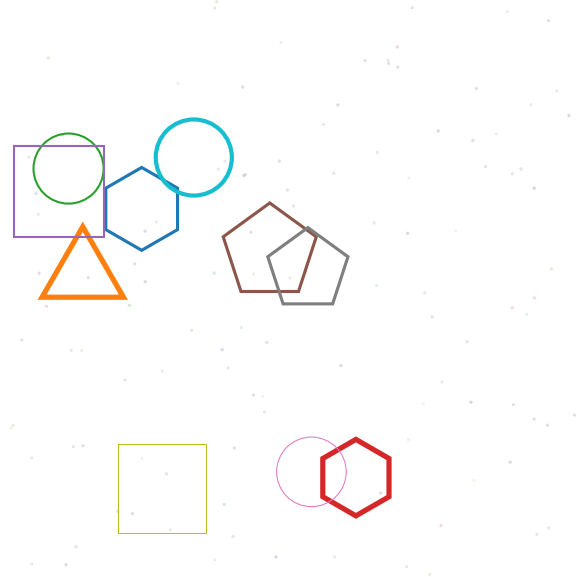[{"shape": "hexagon", "thickness": 1.5, "radius": 0.36, "center": [0.245, 0.637]}, {"shape": "triangle", "thickness": 2.5, "radius": 0.41, "center": [0.143, 0.525]}, {"shape": "circle", "thickness": 1, "radius": 0.3, "center": [0.119, 0.707]}, {"shape": "hexagon", "thickness": 2.5, "radius": 0.33, "center": [0.616, 0.172]}, {"shape": "square", "thickness": 1, "radius": 0.39, "center": [0.102, 0.668]}, {"shape": "pentagon", "thickness": 1.5, "radius": 0.42, "center": [0.467, 0.563]}, {"shape": "circle", "thickness": 0.5, "radius": 0.3, "center": [0.539, 0.182]}, {"shape": "pentagon", "thickness": 1.5, "radius": 0.36, "center": [0.533, 0.532]}, {"shape": "square", "thickness": 0.5, "radius": 0.38, "center": [0.28, 0.153]}, {"shape": "circle", "thickness": 2, "radius": 0.33, "center": [0.336, 0.726]}]